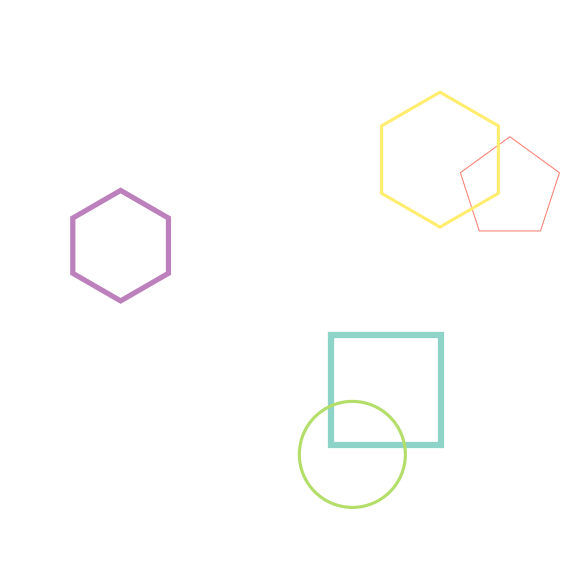[{"shape": "square", "thickness": 3, "radius": 0.48, "center": [0.668, 0.324]}, {"shape": "pentagon", "thickness": 0.5, "radius": 0.45, "center": [0.883, 0.672]}, {"shape": "circle", "thickness": 1.5, "radius": 0.46, "center": [0.61, 0.212]}, {"shape": "hexagon", "thickness": 2.5, "radius": 0.48, "center": [0.209, 0.574]}, {"shape": "hexagon", "thickness": 1.5, "radius": 0.58, "center": [0.762, 0.723]}]